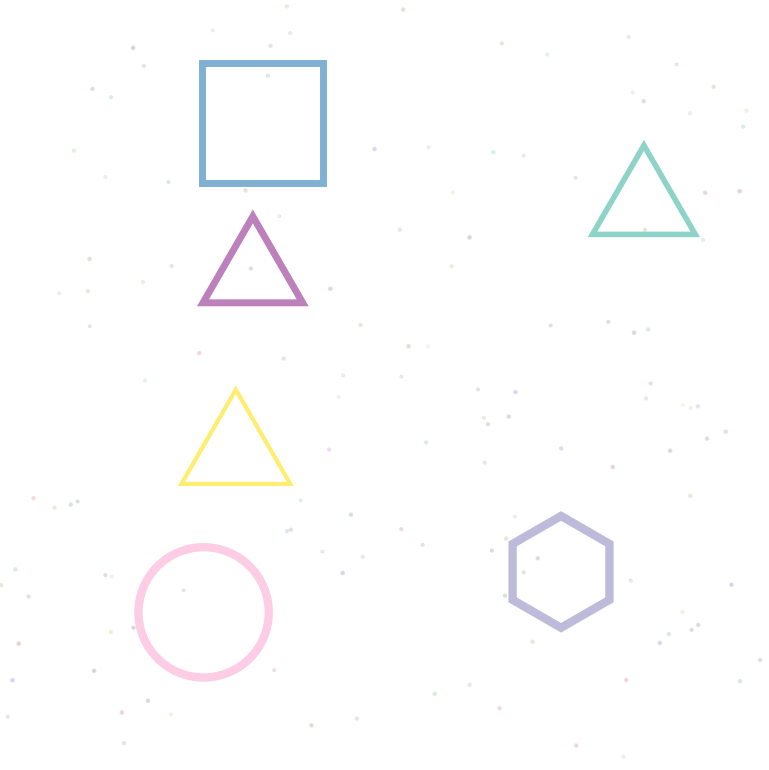[{"shape": "triangle", "thickness": 2, "radius": 0.39, "center": [0.836, 0.734]}, {"shape": "hexagon", "thickness": 3, "radius": 0.36, "center": [0.729, 0.257]}, {"shape": "square", "thickness": 2.5, "radius": 0.39, "center": [0.341, 0.84]}, {"shape": "circle", "thickness": 3, "radius": 0.42, "center": [0.264, 0.205]}, {"shape": "triangle", "thickness": 2.5, "radius": 0.37, "center": [0.328, 0.644]}, {"shape": "triangle", "thickness": 1.5, "radius": 0.41, "center": [0.306, 0.412]}]